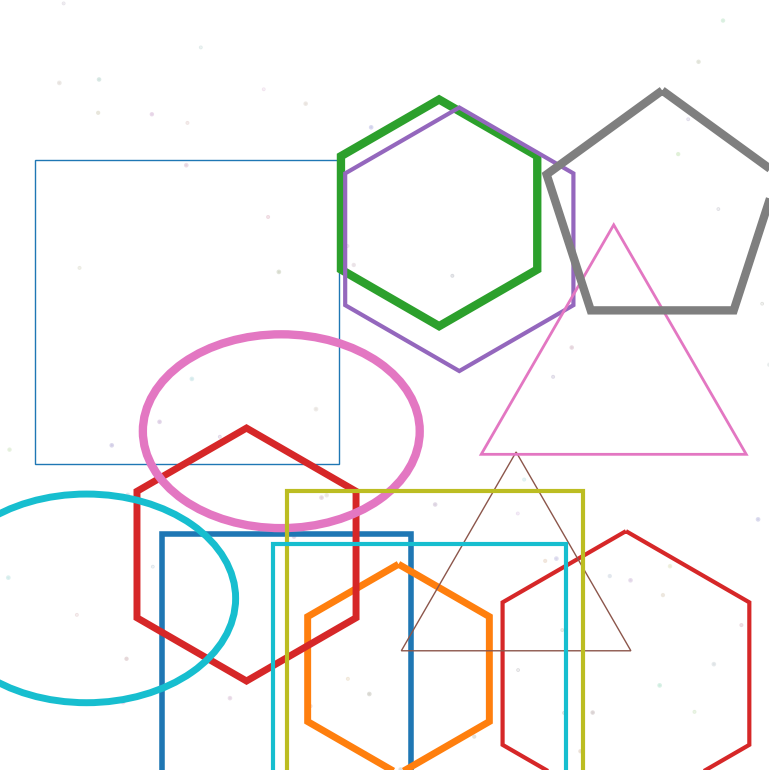[{"shape": "square", "thickness": 0.5, "radius": 0.99, "center": [0.243, 0.595]}, {"shape": "square", "thickness": 2, "radius": 0.81, "center": [0.373, 0.145]}, {"shape": "hexagon", "thickness": 2.5, "radius": 0.68, "center": [0.518, 0.131]}, {"shape": "hexagon", "thickness": 3, "radius": 0.74, "center": [0.57, 0.724]}, {"shape": "hexagon", "thickness": 1.5, "radius": 0.93, "center": [0.813, 0.125]}, {"shape": "hexagon", "thickness": 2.5, "radius": 0.82, "center": [0.32, 0.28]}, {"shape": "hexagon", "thickness": 1.5, "radius": 0.86, "center": [0.596, 0.689]}, {"shape": "triangle", "thickness": 0.5, "radius": 0.86, "center": [0.67, 0.241]}, {"shape": "oval", "thickness": 3, "radius": 0.9, "center": [0.365, 0.44]}, {"shape": "triangle", "thickness": 1, "radius": 0.99, "center": [0.797, 0.509]}, {"shape": "pentagon", "thickness": 3, "radius": 0.79, "center": [0.86, 0.725]}, {"shape": "square", "thickness": 1.5, "radius": 0.96, "center": [0.565, 0.17]}, {"shape": "square", "thickness": 1.5, "radius": 0.95, "center": [0.545, 0.103]}, {"shape": "oval", "thickness": 2.5, "radius": 0.97, "center": [0.112, 0.223]}]